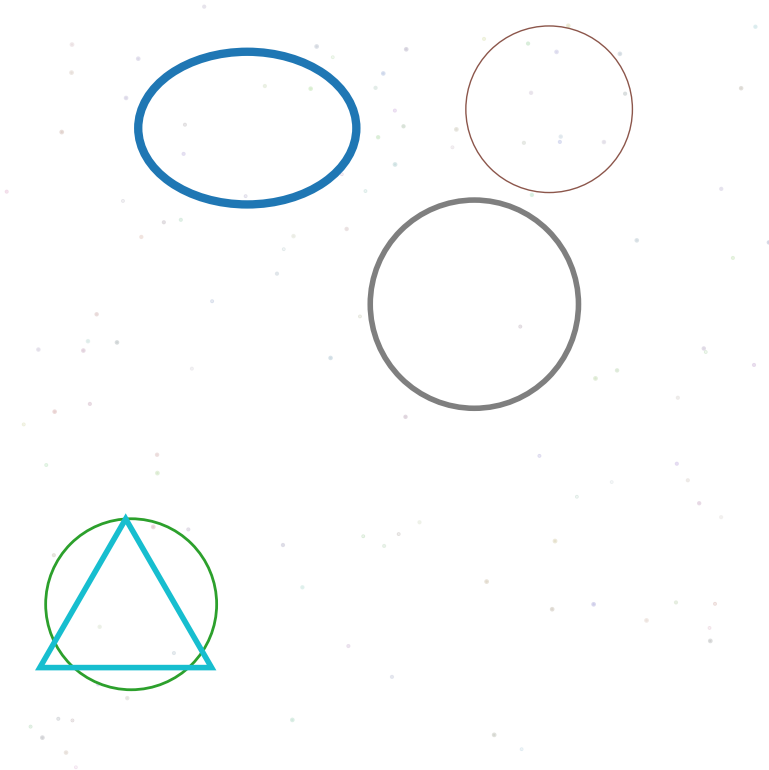[{"shape": "oval", "thickness": 3, "radius": 0.71, "center": [0.321, 0.834]}, {"shape": "circle", "thickness": 1, "radius": 0.56, "center": [0.17, 0.215]}, {"shape": "circle", "thickness": 0.5, "radius": 0.54, "center": [0.713, 0.858]}, {"shape": "circle", "thickness": 2, "radius": 0.68, "center": [0.616, 0.605]}, {"shape": "triangle", "thickness": 2, "radius": 0.64, "center": [0.163, 0.197]}]